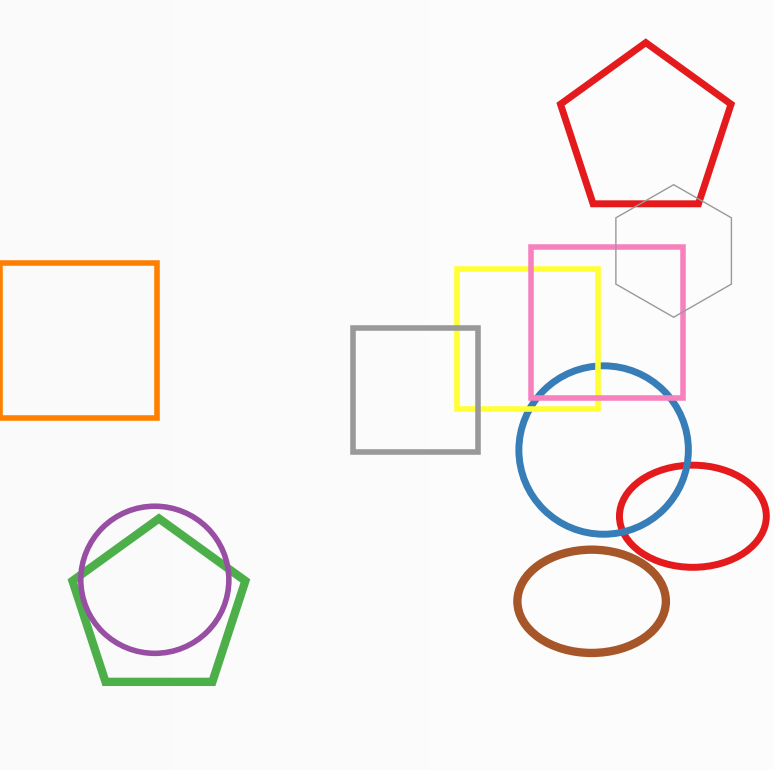[{"shape": "pentagon", "thickness": 2.5, "radius": 0.58, "center": [0.833, 0.829]}, {"shape": "oval", "thickness": 2.5, "radius": 0.47, "center": [0.894, 0.33]}, {"shape": "circle", "thickness": 2.5, "radius": 0.55, "center": [0.779, 0.416]}, {"shape": "pentagon", "thickness": 3, "radius": 0.59, "center": [0.205, 0.209]}, {"shape": "circle", "thickness": 2, "radius": 0.48, "center": [0.2, 0.247]}, {"shape": "square", "thickness": 2, "radius": 0.51, "center": [0.102, 0.558]}, {"shape": "square", "thickness": 2, "radius": 0.46, "center": [0.681, 0.559]}, {"shape": "oval", "thickness": 3, "radius": 0.48, "center": [0.763, 0.219]}, {"shape": "square", "thickness": 2, "radius": 0.49, "center": [0.784, 0.581]}, {"shape": "square", "thickness": 2, "radius": 0.4, "center": [0.536, 0.493]}, {"shape": "hexagon", "thickness": 0.5, "radius": 0.43, "center": [0.869, 0.674]}]